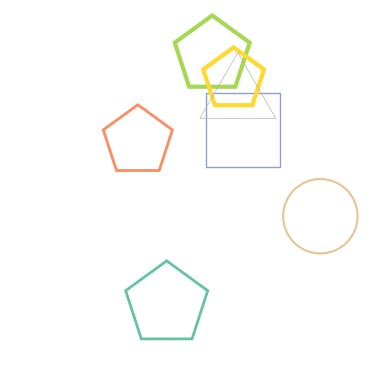[{"shape": "pentagon", "thickness": 2, "radius": 0.56, "center": [0.433, 0.21]}, {"shape": "pentagon", "thickness": 2, "radius": 0.47, "center": [0.358, 0.633]}, {"shape": "square", "thickness": 1, "radius": 0.48, "center": [0.63, 0.662]}, {"shape": "pentagon", "thickness": 3, "radius": 0.51, "center": [0.551, 0.858]}, {"shape": "pentagon", "thickness": 3, "radius": 0.41, "center": [0.607, 0.794]}, {"shape": "circle", "thickness": 1.5, "radius": 0.48, "center": [0.832, 0.438]}, {"shape": "triangle", "thickness": 0.5, "radius": 0.57, "center": [0.618, 0.749]}]